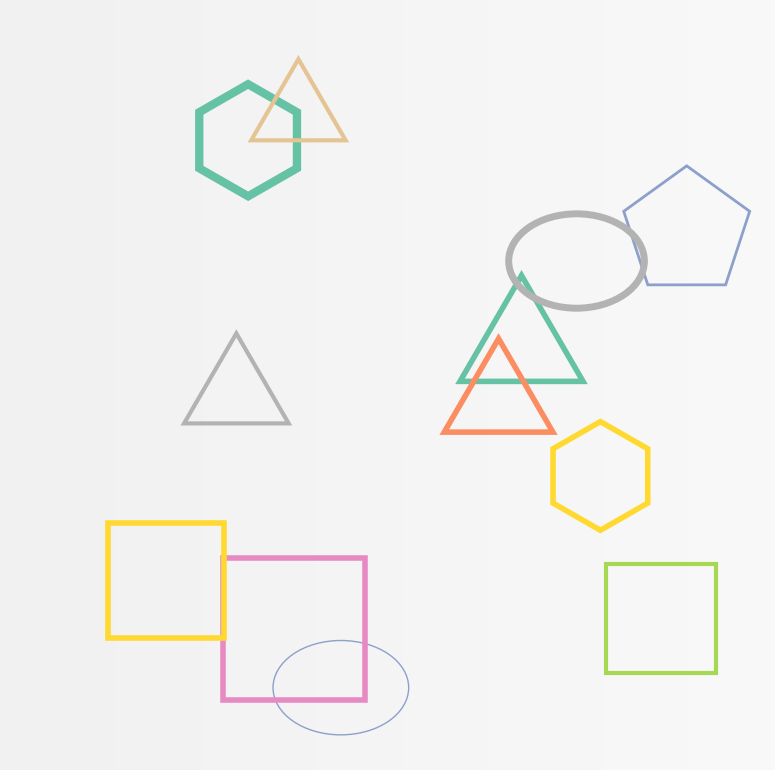[{"shape": "hexagon", "thickness": 3, "radius": 0.36, "center": [0.32, 0.818]}, {"shape": "triangle", "thickness": 2, "radius": 0.46, "center": [0.673, 0.551]}, {"shape": "triangle", "thickness": 2, "radius": 0.4, "center": [0.643, 0.479]}, {"shape": "oval", "thickness": 0.5, "radius": 0.44, "center": [0.44, 0.107]}, {"shape": "pentagon", "thickness": 1, "radius": 0.43, "center": [0.886, 0.699]}, {"shape": "square", "thickness": 2, "radius": 0.46, "center": [0.379, 0.184]}, {"shape": "square", "thickness": 1.5, "radius": 0.35, "center": [0.853, 0.197]}, {"shape": "square", "thickness": 2, "radius": 0.37, "center": [0.214, 0.246]}, {"shape": "hexagon", "thickness": 2, "radius": 0.35, "center": [0.775, 0.382]}, {"shape": "triangle", "thickness": 1.5, "radius": 0.35, "center": [0.385, 0.853]}, {"shape": "triangle", "thickness": 1.5, "radius": 0.39, "center": [0.305, 0.489]}, {"shape": "oval", "thickness": 2.5, "radius": 0.44, "center": [0.744, 0.661]}]